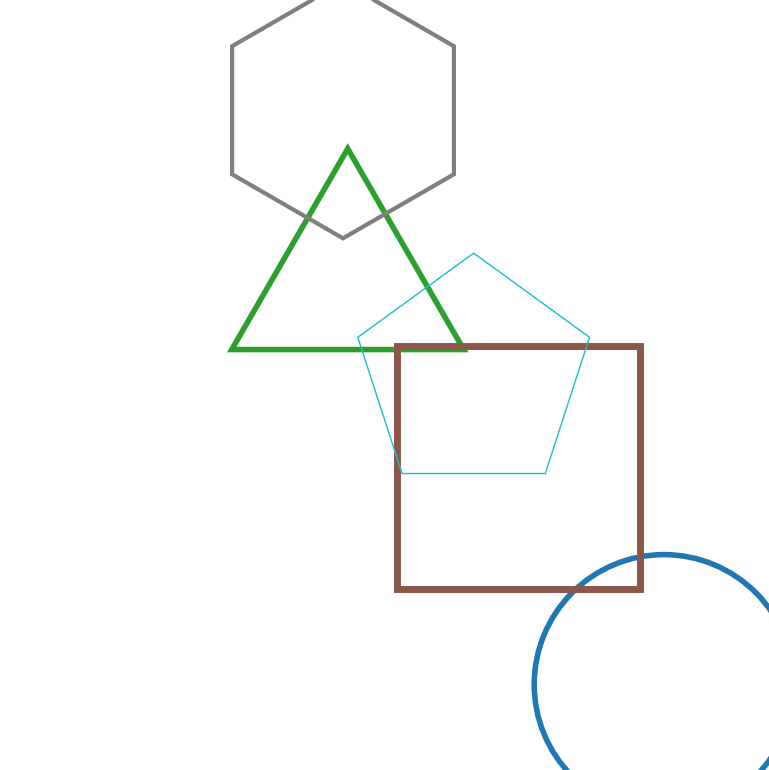[{"shape": "circle", "thickness": 2, "radius": 0.84, "center": [0.862, 0.111]}, {"shape": "triangle", "thickness": 2, "radius": 0.87, "center": [0.452, 0.633]}, {"shape": "square", "thickness": 2.5, "radius": 0.79, "center": [0.673, 0.393]}, {"shape": "hexagon", "thickness": 1.5, "radius": 0.83, "center": [0.445, 0.857]}, {"shape": "pentagon", "thickness": 0.5, "radius": 0.79, "center": [0.615, 0.513]}]